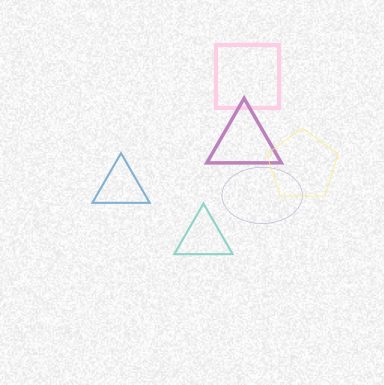[{"shape": "triangle", "thickness": 1.5, "radius": 0.44, "center": [0.528, 0.384]}, {"shape": "oval", "thickness": 0.5, "radius": 0.52, "center": [0.681, 0.492]}, {"shape": "triangle", "thickness": 1.5, "radius": 0.43, "center": [0.314, 0.516]}, {"shape": "square", "thickness": 3, "radius": 0.41, "center": [0.643, 0.8]}, {"shape": "triangle", "thickness": 2.5, "radius": 0.56, "center": [0.634, 0.633]}, {"shape": "pentagon", "thickness": 0.5, "radius": 0.49, "center": [0.786, 0.57]}]